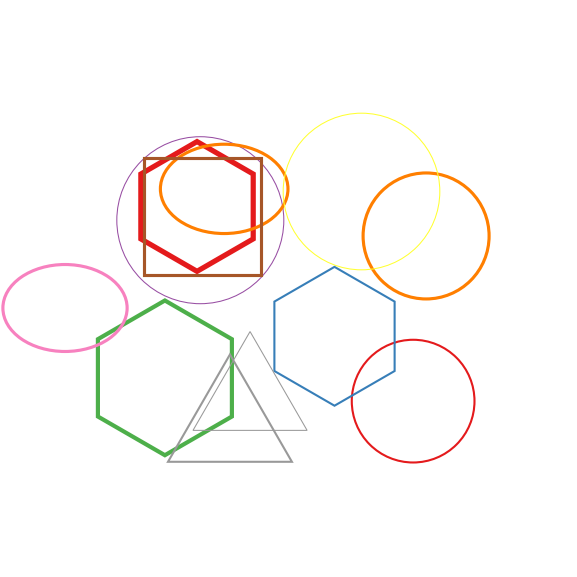[{"shape": "circle", "thickness": 1, "radius": 0.53, "center": [0.715, 0.305]}, {"shape": "hexagon", "thickness": 2.5, "radius": 0.56, "center": [0.341, 0.642]}, {"shape": "hexagon", "thickness": 1, "radius": 0.6, "center": [0.579, 0.417]}, {"shape": "hexagon", "thickness": 2, "radius": 0.67, "center": [0.286, 0.345]}, {"shape": "circle", "thickness": 0.5, "radius": 0.72, "center": [0.347, 0.618]}, {"shape": "oval", "thickness": 1.5, "radius": 0.55, "center": [0.388, 0.672]}, {"shape": "circle", "thickness": 1.5, "radius": 0.55, "center": [0.738, 0.591]}, {"shape": "circle", "thickness": 0.5, "radius": 0.68, "center": [0.626, 0.668]}, {"shape": "square", "thickness": 1.5, "radius": 0.51, "center": [0.35, 0.625]}, {"shape": "oval", "thickness": 1.5, "radius": 0.54, "center": [0.113, 0.466]}, {"shape": "triangle", "thickness": 1, "radius": 0.62, "center": [0.398, 0.261]}, {"shape": "triangle", "thickness": 0.5, "radius": 0.57, "center": [0.433, 0.311]}]